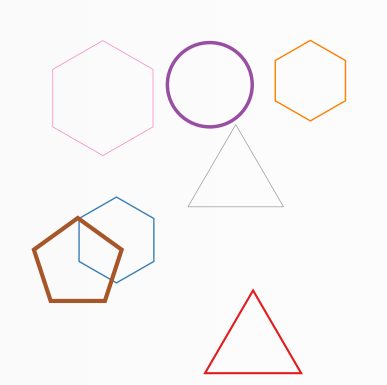[{"shape": "triangle", "thickness": 1.5, "radius": 0.72, "center": [0.653, 0.102]}, {"shape": "hexagon", "thickness": 1, "radius": 0.56, "center": [0.301, 0.377]}, {"shape": "circle", "thickness": 2.5, "radius": 0.55, "center": [0.541, 0.78]}, {"shape": "hexagon", "thickness": 1, "radius": 0.52, "center": [0.801, 0.791]}, {"shape": "pentagon", "thickness": 3, "radius": 0.6, "center": [0.201, 0.315]}, {"shape": "hexagon", "thickness": 0.5, "radius": 0.75, "center": [0.266, 0.745]}, {"shape": "triangle", "thickness": 0.5, "radius": 0.71, "center": [0.608, 0.534]}]